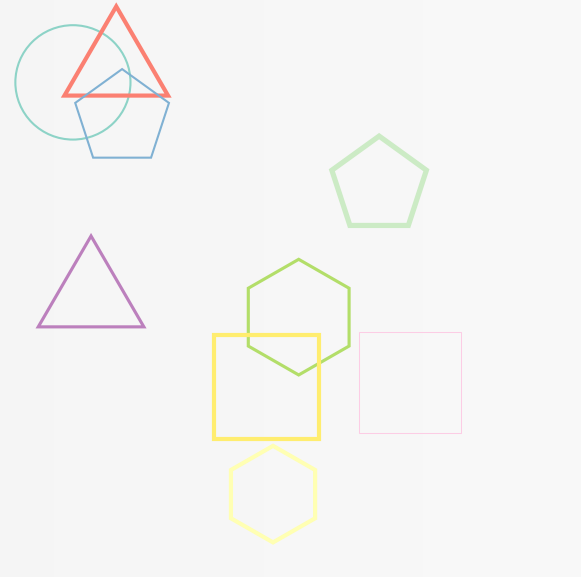[{"shape": "circle", "thickness": 1, "radius": 0.5, "center": [0.125, 0.856]}, {"shape": "hexagon", "thickness": 2, "radius": 0.42, "center": [0.47, 0.144]}, {"shape": "triangle", "thickness": 2, "radius": 0.51, "center": [0.2, 0.885]}, {"shape": "pentagon", "thickness": 1, "radius": 0.42, "center": [0.21, 0.795]}, {"shape": "hexagon", "thickness": 1.5, "radius": 0.5, "center": [0.514, 0.45]}, {"shape": "square", "thickness": 0.5, "radius": 0.44, "center": [0.705, 0.337]}, {"shape": "triangle", "thickness": 1.5, "radius": 0.52, "center": [0.157, 0.486]}, {"shape": "pentagon", "thickness": 2.5, "radius": 0.43, "center": [0.652, 0.678]}, {"shape": "square", "thickness": 2, "radius": 0.45, "center": [0.458, 0.329]}]